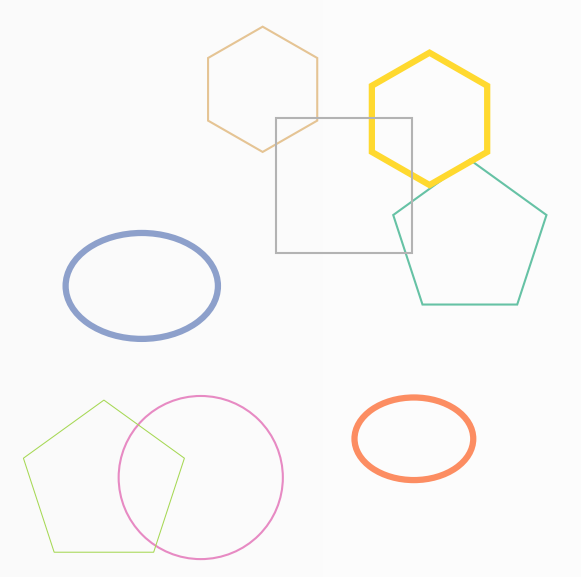[{"shape": "pentagon", "thickness": 1, "radius": 0.69, "center": [0.808, 0.584]}, {"shape": "oval", "thickness": 3, "radius": 0.51, "center": [0.712, 0.239]}, {"shape": "oval", "thickness": 3, "radius": 0.66, "center": [0.244, 0.504]}, {"shape": "circle", "thickness": 1, "radius": 0.71, "center": [0.345, 0.172]}, {"shape": "pentagon", "thickness": 0.5, "radius": 0.73, "center": [0.179, 0.161]}, {"shape": "hexagon", "thickness": 3, "radius": 0.57, "center": [0.739, 0.793]}, {"shape": "hexagon", "thickness": 1, "radius": 0.54, "center": [0.452, 0.844]}, {"shape": "square", "thickness": 1, "radius": 0.59, "center": [0.592, 0.678]}]